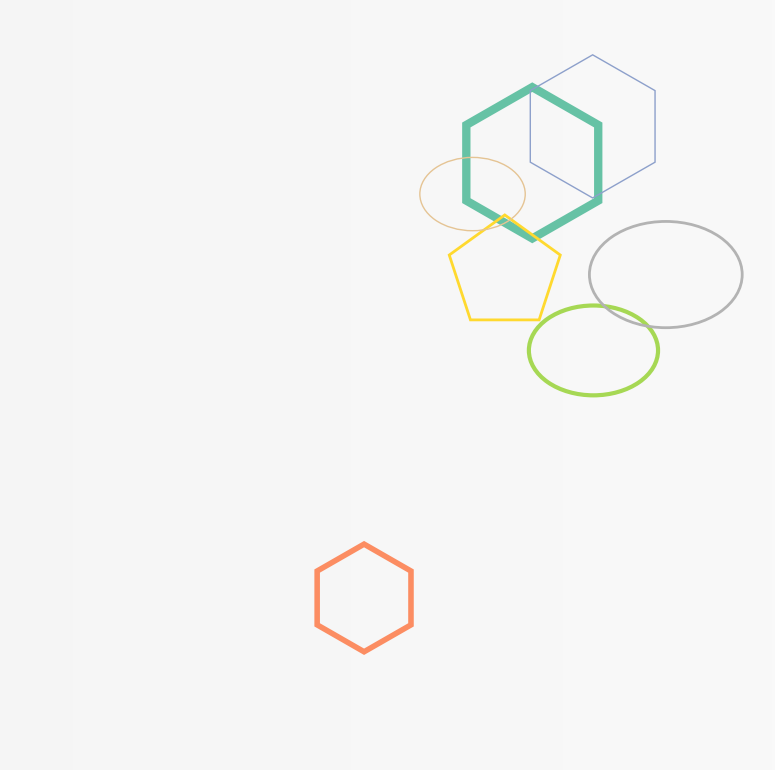[{"shape": "hexagon", "thickness": 3, "radius": 0.49, "center": [0.687, 0.789]}, {"shape": "hexagon", "thickness": 2, "radius": 0.35, "center": [0.47, 0.223]}, {"shape": "hexagon", "thickness": 0.5, "radius": 0.46, "center": [0.765, 0.836]}, {"shape": "oval", "thickness": 1.5, "radius": 0.42, "center": [0.766, 0.545]}, {"shape": "pentagon", "thickness": 1, "radius": 0.38, "center": [0.651, 0.646]}, {"shape": "oval", "thickness": 0.5, "radius": 0.34, "center": [0.61, 0.748]}, {"shape": "oval", "thickness": 1, "radius": 0.49, "center": [0.859, 0.643]}]